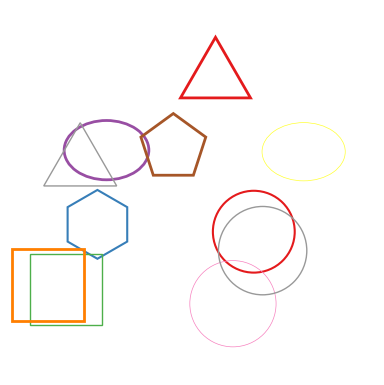[{"shape": "circle", "thickness": 1.5, "radius": 0.53, "center": [0.659, 0.398]}, {"shape": "triangle", "thickness": 2, "radius": 0.52, "center": [0.56, 0.798]}, {"shape": "hexagon", "thickness": 1.5, "radius": 0.45, "center": [0.253, 0.417]}, {"shape": "square", "thickness": 1, "radius": 0.46, "center": [0.172, 0.249]}, {"shape": "oval", "thickness": 2, "radius": 0.55, "center": [0.277, 0.61]}, {"shape": "square", "thickness": 2, "radius": 0.47, "center": [0.125, 0.26]}, {"shape": "oval", "thickness": 0.5, "radius": 0.54, "center": [0.789, 0.606]}, {"shape": "pentagon", "thickness": 2, "radius": 0.44, "center": [0.45, 0.617]}, {"shape": "circle", "thickness": 0.5, "radius": 0.56, "center": [0.605, 0.211]}, {"shape": "triangle", "thickness": 1, "radius": 0.55, "center": [0.208, 0.572]}, {"shape": "circle", "thickness": 1, "radius": 0.57, "center": [0.682, 0.349]}]